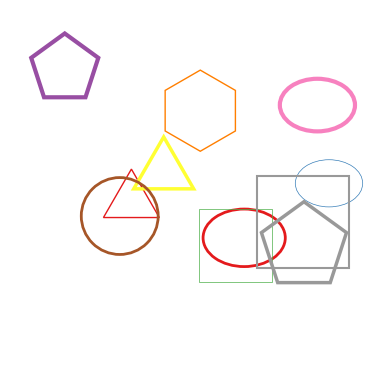[{"shape": "oval", "thickness": 2, "radius": 0.53, "center": [0.634, 0.382]}, {"shape": "triangle", "thickness": 1, "radius": 0.42, "center": [0.341, 0.477]}, {"shape": "oval", "thickness": 0.5, "radius": 0.44, "center": [0.855, 0.524]}, {"shape": "square", "thickness": 0.5, "radius": 0.48, "center": [0.612, 0.363]}, {"shape": "pentagon", "thickness": 3, "radius": 0.46, "center": [0.168, 0.821]}, {"shape": "hexagon", "thickness": 1, "radius": 0.53, "center": [0.52, 0.713]}, {"shape": "triangle", "thickness": 2.5, "radius": 0.45, "center": [0.425, 0.554]}, {"shape": "circle", "thickness": 2, "radius": 0.5, "center": [0.311, 0.439]}, {"shape": "oval", "thickness": 3, "radius": 0.49, "center": [0.824, 0.727]}, {"shape": "square", "thickness": 1.5, "radius": 0.6, "center": [0.788, 0.424]}, {"shape": "pentagon", "thickness": 2.5, "radius": 0.58, "center": [0.79, 0.36]}]